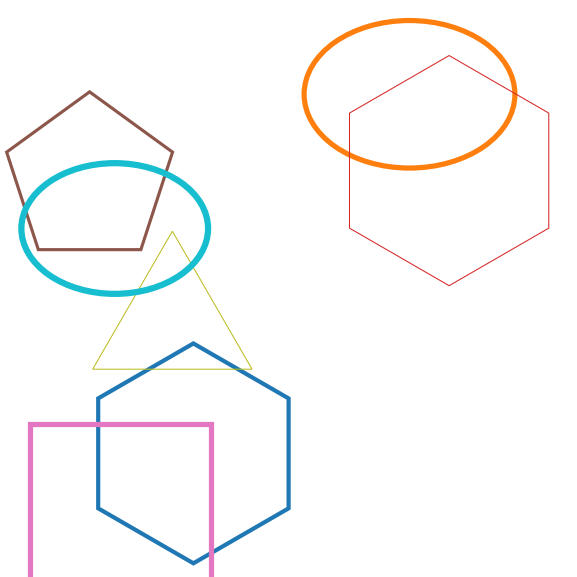[{"shape": "hexagon", "thickness": 2, "radius": 0.95, "center": [0.335, 0.214]}, {"shape": "oval", "thickness": 2.5, "radius": 0.91, "center": [0.709, 0.836]}, {"shape": "hexagon", "thickness": 0.5, "radius": 1.0, "center": [0.778, 0.704]}, {"shape": "pentagon", "thickness": 1.5, "radius": 0.76, "center": [0.155, 0.689]}, {"shape": "square", "thickness": 2.5, "radius": 0.78, "center": [0.208, 0.109]}, {"shape": "triangle", "thickness": 0.5, "radius": 0.8, "center": [0.298, 0.44]}, {"shape": "oval", "thickness": 3, "radius": 0.81, "center": [0.199, 0.603]}]